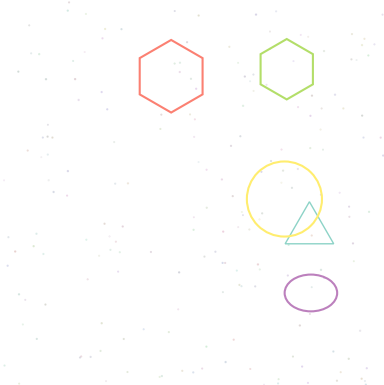[{"shape": "triangle", "thickness": 1, "radius": 0.36, "center": [0.804, 0.403]}, {"shape": "hexagon", "thickness": 1.5, "radius": 0.47, "center": [0.445, 0.802]}, {"shape": "hexagon", "thickness": 1.5, "radius": 0.39, "center": [0.745, 0.82]}, {"shape": "oval", "thickness": 1.5, "radius": 0.34, "center": [0.808, 0.239]}, {"shape": "circle", "thickness": 1.5, "radius": 0.49, "center": [0.739, 0.483]}]